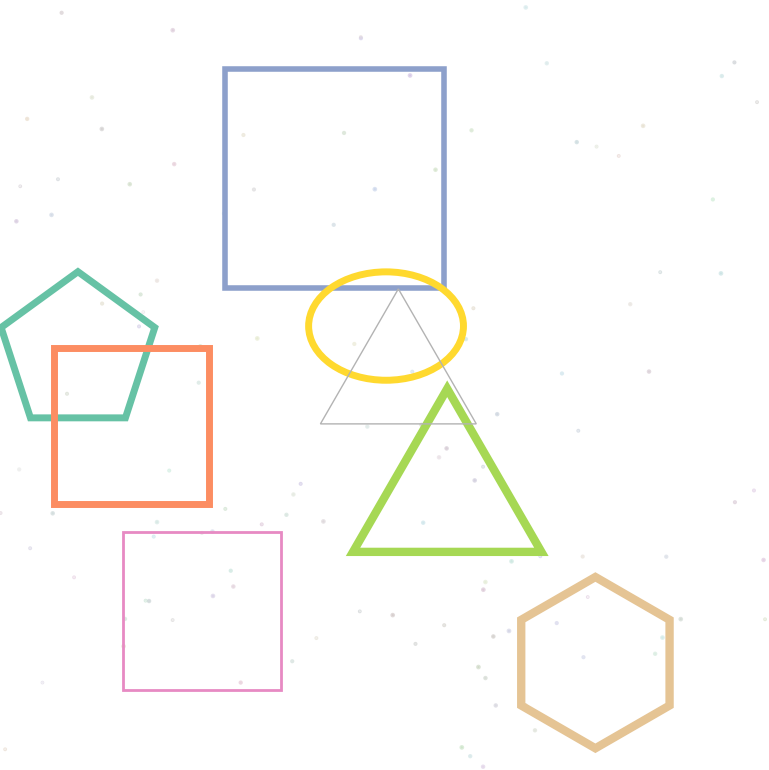[{"shape": "pentagon", "thickness": 2.5, "radius": 0.52, "center": [0.101, 0.542]}, {"shape": "square", "thickness": 2.5, "radius": 0.5, "center": [0.171, 0.447]}, {"shape": "square", "thickness": 2, "radius": 0.71, "center": [0.434, 0.768]}, {"shape": "square", "thickness": 1, "radius": 0.51, "center": [0.262, 0.206]}, {"shape": "triangle", "thickness": 3, "radius": 0.71, "center": [0.581, 0.354]}, {"shape": "oval", "thickness": 2.5, "radius": 0.5, "center": [0.501, 0.577]}, {"shape": "hexagon", "thickness": 3, "radius": 0.56, "center": [0.773, 0.139]}, {"shape": "triangle", "thickness": 0.5, "radius": 0.58, "center": [0.517, 0.508]}]